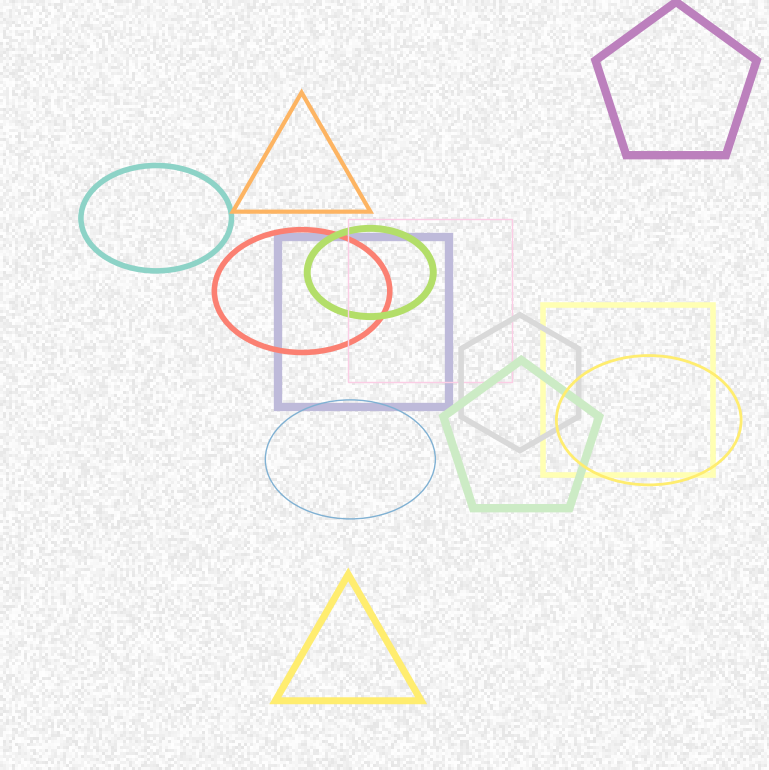[{"shape": "oval", "thickness": 2, "radius": 0.49, "center": [0.203, 0.717]}, {"shape": "square", "thickness": 2, "radius": 0.55, "center": [0.816, 0.494]}, {"shape": "square", "thickness": 3, "radius": 0.55, "center": [0.472, 0.582]}, {"shape": "oval", "thickness": 2, "radius": 0.57, "center": [0.392, 0.622]}, {"shape": "oval", "thickness": 0.5, "radius": 0.55, "center": [0.455, 0.403]}, {"shape": "triangle", "thickness": 1.5, "radius": 0.52, "center": [0.392, 0.777]}, {"shape": "oval", "thickness": 2.5, "radius": 0.41, "center": [0.481, 0.646]}, {"shape": "square", "thickness": 0.5, "radius": 0.53, "center": [0.558, 0.61]}, {"shape": "hexagon", "thickness": 2, "radius": 0.44, "center": [0.675, 0.503]}, {"shape": "pentagon", "thickness": 3, "radius": 0.55, "center": [0.878, 0.888]}, {"shape": "pentagon", "thickness": 3, "radius": 0.53, "center": [0.677, 0.426]}, {"shape": "oval", "thickness": 1, "radius": 0.6, "center": [0.843, 0.454]}, {"shape": "triangle", "thickness": 2.5, "radius": 0.55, "center": [0.452, 0.145]}]